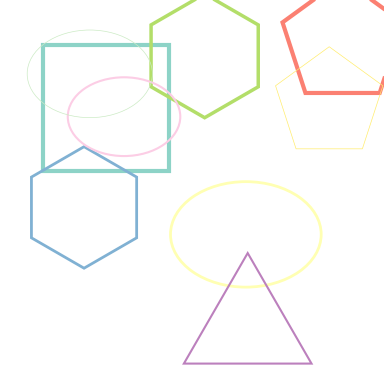[{"shape": "square", "thickness": 3, "radius": 0.82, "center": [0.275, 0.719]}, {"shape": "oval", "thickness": 2, "radius": 0.98, "center": [0.639, 0.391]}, {"shape": "pentagon", "thickness": 3, "radius": 0.82, "center": [0.89, 0.891]}, {"shape": "hexagon", "thickness": 2, "radius": 0.79, "center": [0.218, 0.461]}, {"shape": "hexagon", "thickness": 2.5, "radius": 0.8, "center": [0.532, 0.855]}, {"shape": "oval", "thickness": 1.5, "radius": 0.73, "center": [0.322, 0.697]}, {"shape": "triangle", "thickness": 1.5, "radius": 0.96, "center": [0.643, 0.151]}, {"shape": "oval", "thickness": 0.5, "radius": 0.81, "center": [0.233, 0.808]}, {"shape": "pentagon", "thickness": 0.5, "radius": 0.73, "center": [0.855, 0.732]}]